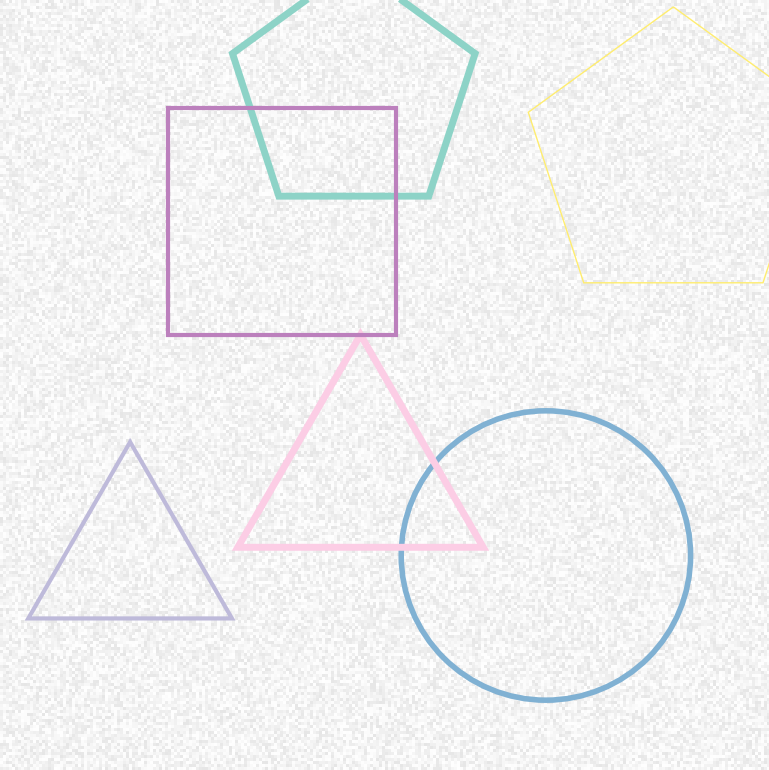[{"shape": "pentagon", "thickness": 2.5, "radius": 0.83, "center": [0.459, 0.879]}, {"shape": "triangle", "thickness": 1.5, "radius": 0.76, "center": [0.169, 0.273]}, {"shape": "circle", "thickness": 2, "radius": 0.94, "center": [0.709, 0.279]}, {"shape": "triangle", "thickness": 2.5, "radius": 0.92, "center": [0.468, 0.381]}, {"shape": "square", "thickness": 1.5, "radius": 0.74, "center": [0.366, 0.712]}, {"shape": "pentagon", "thickness": 0.5, "radius": 0.99, "center": [0.874, 0.793]}]